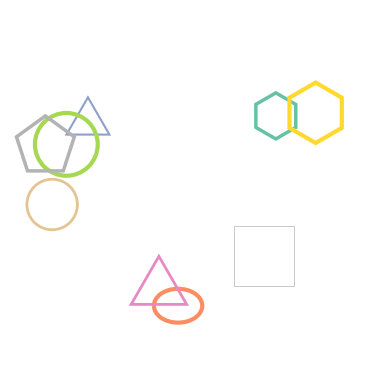[{"shape": "hexagon", "thickness": 2.5, "radius": 0.3, "center": [0.716, 0.699]}, {"shape": "oval", "thickness": 3, "radius": 0.31, "center": [0.463, 0.206]}, {"shape": "triangle", "thickness": 1.5, "radius": 0.32, "center": [0.228, 0.683]}, {"shape": "triangle", "thickness": 2, "radius": 0.42, "center": [0.413, 0.251]}, {"shape": "circle", "thickness": 3, "radius": 0.41, "center": [0.172, 0.625]}, {"shape": "hexagon", "thickness": 3, "radius": 0.39, "center": [0.82, 0.707]}, {"shape": "circle", "thickness": 2, "radius": 0.33, "center": [0.135, 0.469]}, {"shape": "pentagon", "thickness": 2.5, "radius": 0.39, "center": [0.118, 0.62]}, {"shape": "square", "thickness": 0.5, "radius": 0.39, "center": [0.685, 0.335]}]